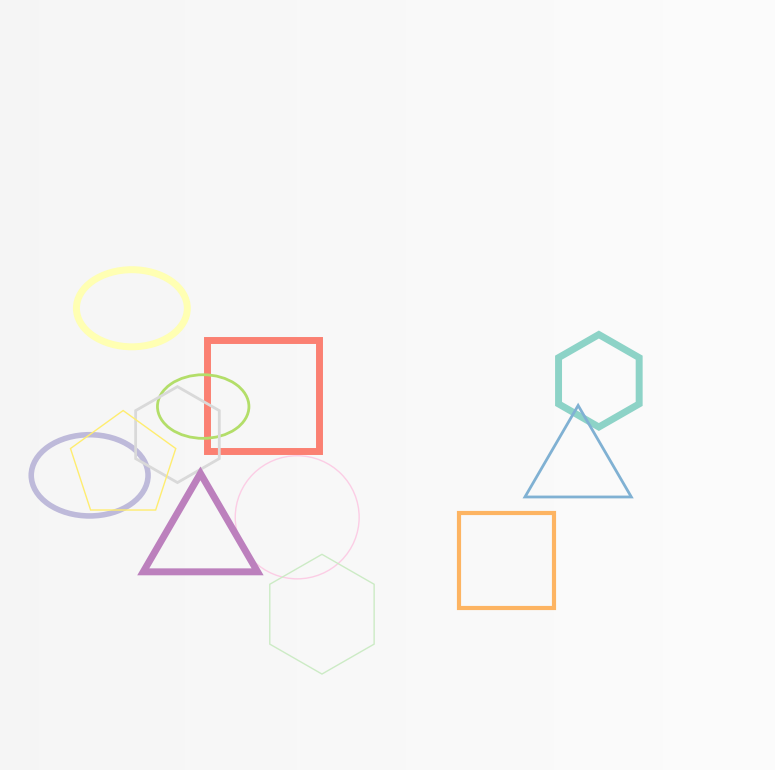[{"shape": "hexagon", "thickness": 2.5, "radius": 0.3, "center": [0.773, 0.505]}, {"shape": "oval", "thickness": 2.5, "radius": 0.36, "center": [0.17, 0.6]}, {"shape": "oval", "thickness": 2, "radius": 0.38, "center": [0.116, 0.383]}, {"shape": "square", "thickness": 2.5, "radius": 0.36, "center": [0.339, 0.486]}, {"shape": "triangle", "thickness": 1, "radius": 0.4, "center": [0.746, 0.394]}, {"shape": "square", "thickness": 1.5, "radius": 0.31, "center": [0.654, 0.272]}, {"shape": "oval", "thickness": 1, "radius": 0.3, "center": [0.262, 0.472]}, {"shape": "circle", "thickness": 0.5, "radius": 0.4, "center": [0.383, 0.328]}, {"shape": "hexagon", "thickness": 1, "radius": 0.31, "center": [0.229, 0.436]}, {"shape": "triangle", "thickness": 2.5, "radius": 0.43, "center": [0.259, 0.3]}, {"shape": "hexagon", "thickness": 0.5, "radius": 0.39, "center": [0.415, 0.202]}, {"shape": "pentagon", "thickness": 0.5, "radius": 0.36, "center": [0.159, 0.395]}]